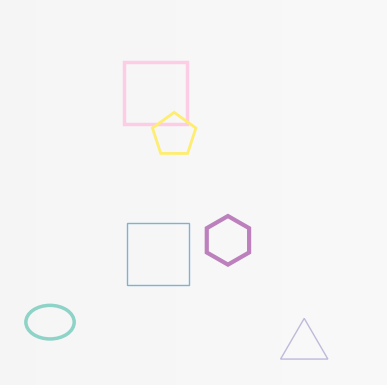[{"shape": "oval", "thickness": 2.5, "radius": 0.31, "center": [0.129, 0.163]}, {"shape": "triangle", "thickness": 1, "radius": 0.35, "center": [0.785, 0.103]}, {"shape": "square", "thickness": 1, "radius": 0.4, "center": [0.408, 0.341]}, {"shape": "square", "thickness": 2.5, "radius": 0.4, "center": [0.401, 0.758]}, {"shape": "hexagon", "thickness": 3, "radius": 0.32, "center": [0.588, 0.376]}, {"shape": "pentagon", "thickness": 2, "radius": 0.29, "center": [0.45, 0.649]}]